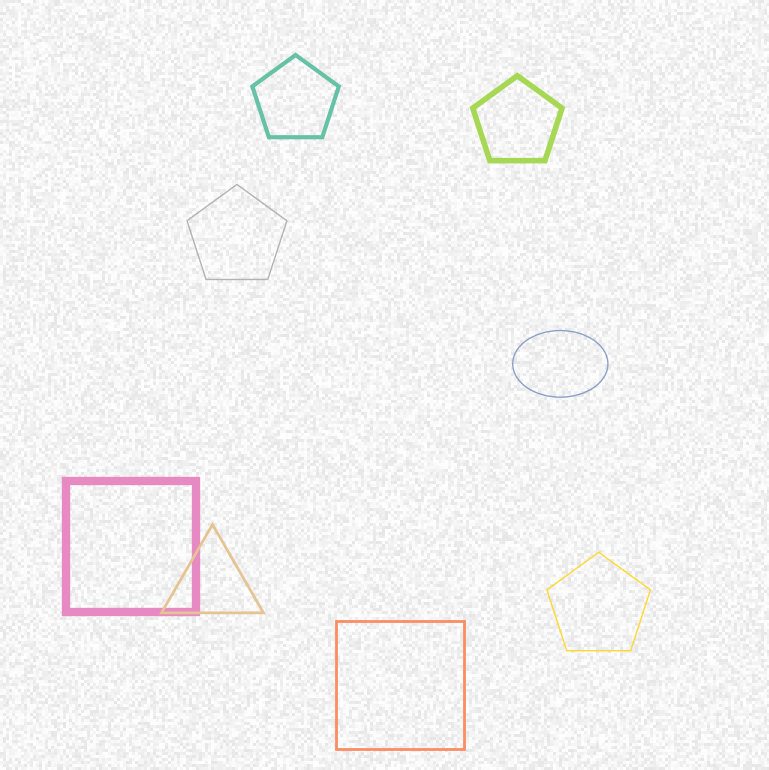[{"shape": "pentagon", "thickness": 1.5, "radius": 0.3, "center": [0.384, 0.87]}, {"shape": "square", "thickness": 1, "radius": 0.42, "center": [0.519, 0.11]}, {"shape": "oval", "thickness": 0.5, "radius": 0.31, "center": [0.728, 0.527]}, {"shape": "square", "thickness": 3, "radius": 0.42, "center": [0.17, 0.29]}, {"shape": "pentagon", "thickness": 2, "radius": 0.3, "center": [0.672, 0.841]}, {"shape": "pentagon", "thickness": 0.5, "radius": 0.35, "center": [0.778, 0.212]}, {"shape": "triangle", "thickness": 1, "radius": 0.38, "center": [0.276, 0.242]}, {"shape": "pentagon", "thickness": 0.5, "radius": 0.34, "center": [0.308, 0.692]}]